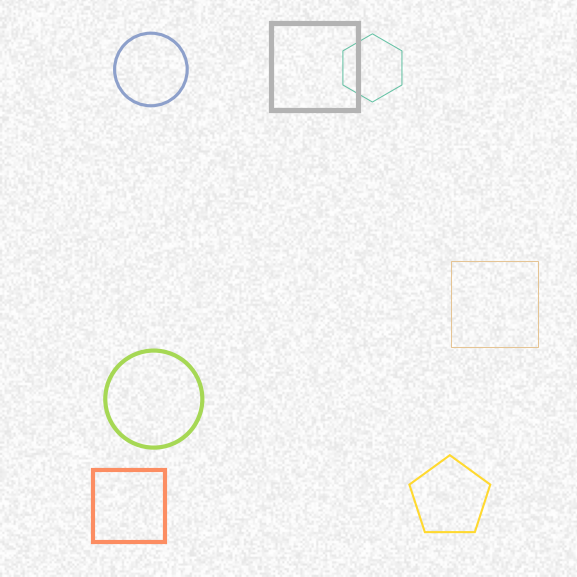[{"shape": "hexagon", "thickness": 0.5, "radius": 0.3, "center": [0.645, 0.882]}, {"shape": "square", "thickness": 2, "radius": 0.31, "center": [0.224, 0.123]}, {"shape": "circle", "thickness": 1.5, "radius": 0.31, "center": [0.261, 0.879]}, {"shape": "circle", "thickness": 2, "radius": 0.42, "center": [0.266, 0.308]}, {"shape": "pentagon", "thickness": 1, "radius": 0.37, "center": [0.779, 0.137]}, {"shape": "square", "thickness": 0.5, "radius": 0.37, "center": [0.856, 0.473]}, {"shape": "square", "thickness": 2.5, "radius": 0.37, "center": [0.545, 0.884]}]